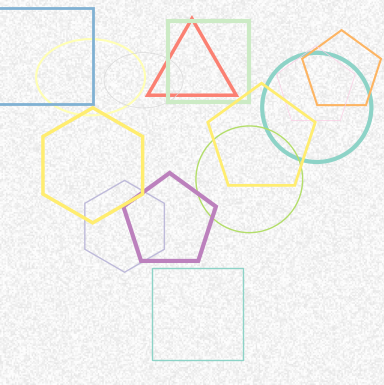[{"shape": "circle", "thickness": 3, "radius": 0.71, "center": [0.823, 0.721]}, {"shape": "square", "thickness": 1, "radius": 0.6, "center": [0.513, 0.184]}, {"shape": "oval", "thickness": 1.5, "radius": 0.71, "center": [0.235, 0.799]}, {"shape": "hexagon", "thickness": 1, "radius": 0.6, "center": [0.324, 0.412]}, {"shape": "triangle", "thickness": 2.5, "radius": 0.66, "center": [0.499, 0.819]}, {"shape": "square", "thickness": 2, "radius": 0.62, "center": [0.117, 0.854]}, {"shape": "pentagon", "thickness": 1.5, "radius": 0.54, "center": [0.887, 0.814]}, {"shape": "circle", "thickness": 1, "radius": 0.69, "center": [0.647, 0.534]}, {"shape": "pentagon", "thickness": 0.5, "radius": 0.54, "center": [0.82, 0.774]}, {"shape": "oval", "thickness": 0.5, "radius": 0.51, "center": [0.373, 0.791]}, {"shape": "pentagon", "thickness": 3, "radius": 0.63, "center": [0.441, 0.424]}, {"shape": "square", "thickness": 3, "radius": 0.52, "center": [0.541, 0.84]}, {"shape": "pentagon", "thickness": 2, "radius": 0.73, "center": [0.679, 0.637]}, {"shape": "hexagon", "thickness": 2.5, "radius": 0.75, "center": [0.241, 0.571]}]